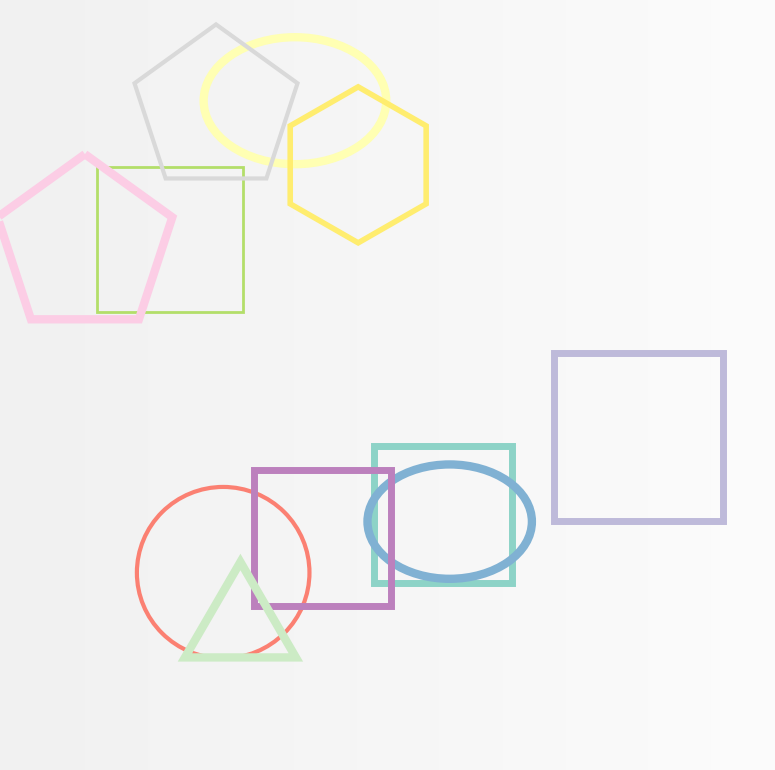[{"shape": "square", "thickness": 2.5, "radius": 0.44, "center": [0.571, 0.332]}, {"shape": "oval", "thickness": 3, "radius": 0.59, "center": [0.381, 0.869]}, {"shape": "square", "thickness": 2.5, "radius": 0.55, "center": [0.824, 0.433]}, {"shape": "circle", "thickness": 1.5, "radius": 0.56, "center": [0.288, 0.256]}, {"shape": "oval", "thickness": 3, "radius": 0.53, "center": [0.58, 0.323]}, {"shape": "square", "thickness": 1, "radius": 0.47, "center": [0.22, 0.689]}, {"shape": "pentagon", "thickness": 3, "radius": 0.59, "center": [0.11, 0.681]}, {"shape": "pentagon", "thickness": 1.5, "radius": 0.55, "center": [0.279, 0.858]}, {"shape": "square", "thickness": 2.5, "radius": 0.44, "center": [0.416, 0.301]}, {"shape": "triangle", "thickness": 3, "radius": 0.41, "center": [0.31, 0.188]}, {"shape": "hexagon", "thickness": 2, "radius": 0.51, "center": [0.462, 0.786]}]